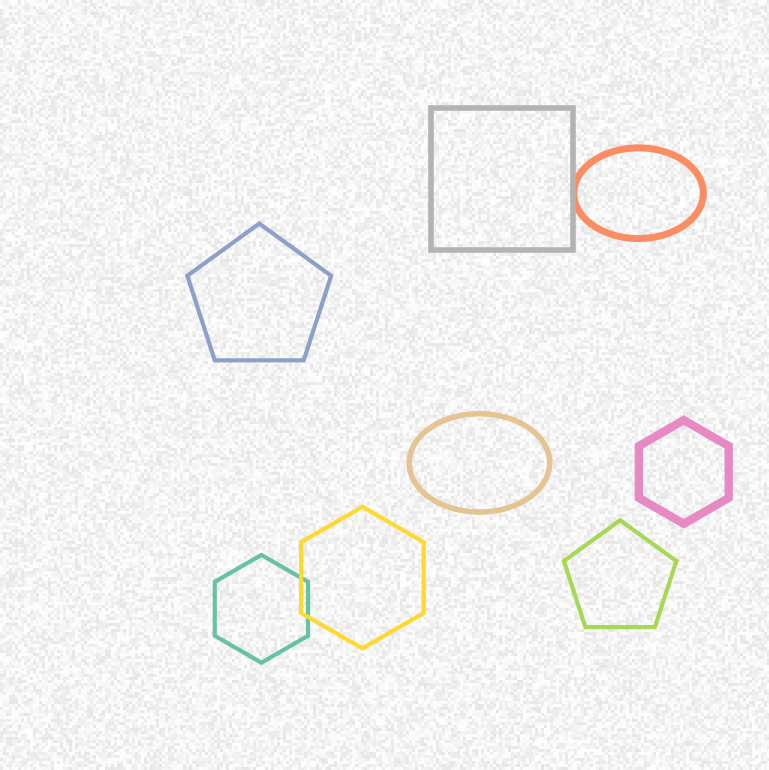[{"shape": "hexagon", "thickness": 1.5, "radius": 0.35, "center": [0.339, 0.209]}, {"shape": "oval", "thickness": 2.5, "radius": 0.42, "center": [0.829, 0.749]}, {"shape": "pentagon", "thickness": 1.5, "radius": 0.49, "center": [0.337, 0.611]}, {"shape": "hexagon", "thickness": 3, "radius": 0.34, "center": [0.888, 0.387]}, {"shape": "pentagon", "thickness": 1.5, "radius": 0.38, "center": [0.805, 0.248]}, {"shape": "hexagon", "thickness": 1.5, "radius": 0.46, "center": [0.471, 0.25]}, {"shape": "oval", "thickness": 2, "radius": 0.46, "center": [0.623, 0.399]}, {"shape": "square", "thickness": 2, "radius": 0.46, "center": [0.652, 0.767]}]